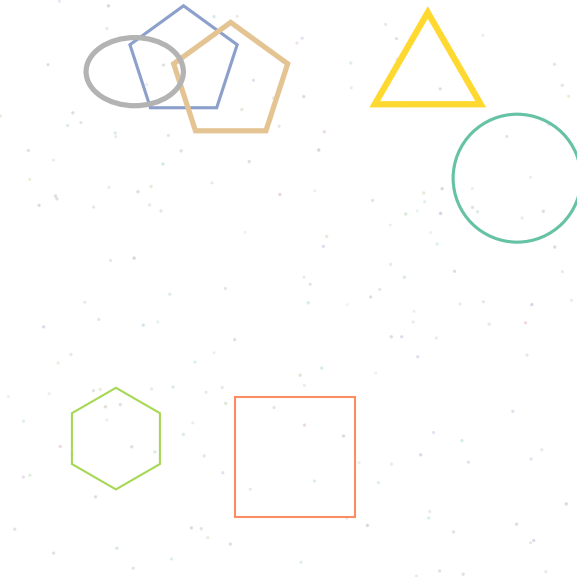[{"shape": "circle", "thickness": 1.5, "radius": 0.55, "center": [0.895, 0.691]}, {"shape": "square", "thickness": 1, "radius": 0.52, "center": [0.511, 0.208]}, {"shape": "pentagon", "thickness": 1.5, "radius": 0.49, "center": [0.318, 0.892]}, {"shape": "hexagon", "thickness": 1, "radius": 0.44, "center": [0.201, 0.24]}, {"shape": "triangle", "thickness": 3, "radius": 0.53, "center": [0.741, 0.872]}, {"shape": "pentagon", "thickness": 2.5, "radius": 0.52, "center": [0.399, 0.857]}, {"shape": "oval", "thickness": 2.5, "radius": 0.42, "center": [0.233, 0.875]}]